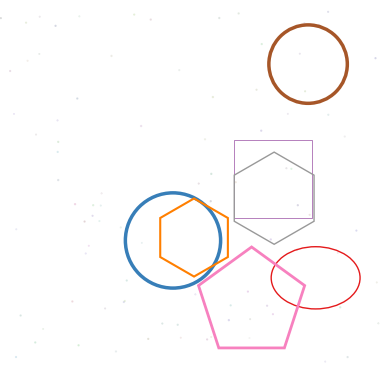[{"shape": "oval", "thickness": 1, "radius": 0.58, "center": [0.82, 0.278]}, {"shape": "circle", "thickness": 2.5, "radius": 0.62, "center": [0.449, 0.375]}, {"shape": "square", "thickness": 0.5, "radius": 0.51, "center": [0.709, 0.534]}, {"shape": "hexagon", "thickness": 1.5, "radius": 0.51, "center": [0.504, 0.383]}, {"shape": "circle", "thickness": 2.5, "radius": 0.51, "center": [0.8, 0.833]}, {"shape": "pentagon", "thickness": 2, "radius": 0.72, "center": [0.653, 0.214]}, {"shape": "hexagon", "thickness": 1, "radius": 0.6, "center": [0.712, 0.485]}]